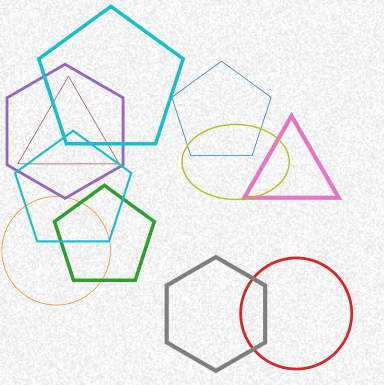[{"shape": "pentagon", "thickness": 0.5, "radius": 0.68, "center": [0.575, 0.705]}, {"shape": "circle", "thickness": 0.5, "radius": 0.71, "center": [0.146, 0.349]}, {"shape": "pentagon", "thickness": 2.5, "radius": 0.68, "center": [0.271, 0.382]}, {"shape": "circle", "thickness": 2, "radius": 0.72, "center": [0.769, 0.186]}, {"shape": "hexagon", "thickness": 2, "radius": 0.87, "center": [0.169, 0.659]}, {"shape": "triangle", "thickness": 0.5, "radius": 0.76, "center": [0.178, 0.65]}, {"shape": "triangle", "thickness": 3, "radius": 0.71, "center": [0.757, 0.557]}, {"shape": "hexagon", "thickness": 3, "radius": 0.74, "center": [0.561, 0.185]}, {"shape": "oval", "thickness": 1, "radius": 0.7, "center": [0.612, 0.579]}, {"shape": "pentagon", "thickness": 1.5, "radius": 0.79, "center": [0.19, 0.502]}, {"shape": "pentagon", "thickness": 2.5, "radius": 0.99, "center": [0.288, 0.786]}]